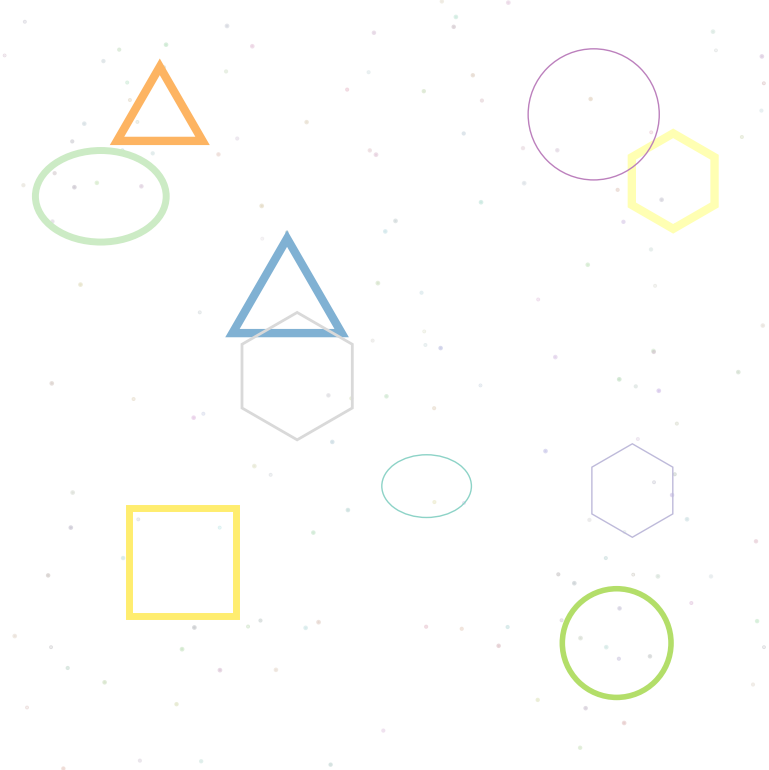[{"shape": "oval", "thickness": 0.5, "radius": 0.29, "center": [0.554, 0.369]}, {"shape": "hexagon", "thickness": 3, "radius": 0.31, "center": [0.874, 0.765]}, {"shape": "hexagon", "thickness": 0.5, "radius": 0.3, "center": [0.821, 0.363]}, {"shape": "triangle", "thickness": 3, "radius": 0.41, "center": [0.373, 0.608]}, {"shape": "triangle", "thickness": 3, "radius": 0.32, "center": [0.208, 0.849]}, {"shape": "circle", "thickness": 2, "radius": 0.35, "center": [0.801, 0.165]}, {"shape": "hexagon", "thickness": 1, "radius": 0.41, "center": [0.386, 0.511]}, {"shape": "circle", "thickness": 0.5, "radius": 0.43, "center": [0.771, 0.851]}, {"shape": "oval", "thickness": 2.5, "radius": 0.42, "center": [0.131, 0.745]}, {"shape": "square", "thickness": 2.5, "radius": 0.35, "center": [0.237, 0.27]}]